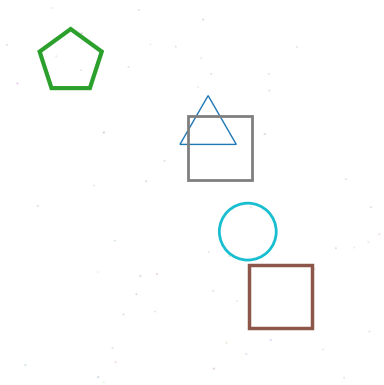[{"shape": "triangle", "thickness": 1, "radius": 0.42, "center": [0.541, 0.667]}, {"shape": "pentagon", "thickness": 3, "radius": 0.42, "center": [0.184, 0.84]}, {"shape": "square", "thickness": 2.5, "radius": 0.41, "center": [0.728, 0.231]}, {"shape": "square", "thickness": 2, "radius": 0.42, "center": [0.571, 0.616]}, {"shape": "circle", "thickness": 2, "radius": 0.37, "center": [0.644, 0.398]}]